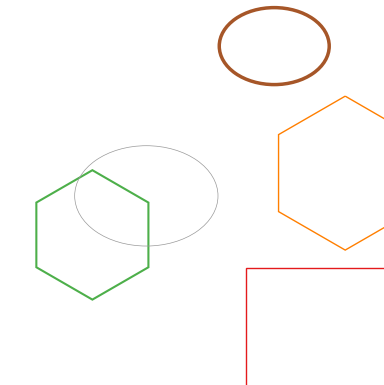[{"shape": "square", "thickness": 1, "radius": 0.93, "center": [0.825, 0.118]}, {"shape": "hexagon", "thickness": 1.5, "radius": 0.84, "center": [0.24, 0.39]}, {"shape": "hexagon", "thickness": 1, "radius": 1.0, "center": [0.897, 0.55]}, {"shape": "oval", "thickness": 2.5, "radius": 0.71, "center": [0.712, 0.88]}, {"shape": "oval", "thickness": 0.5, "radius": 0.93, "center": [0.38, 0.491]}]